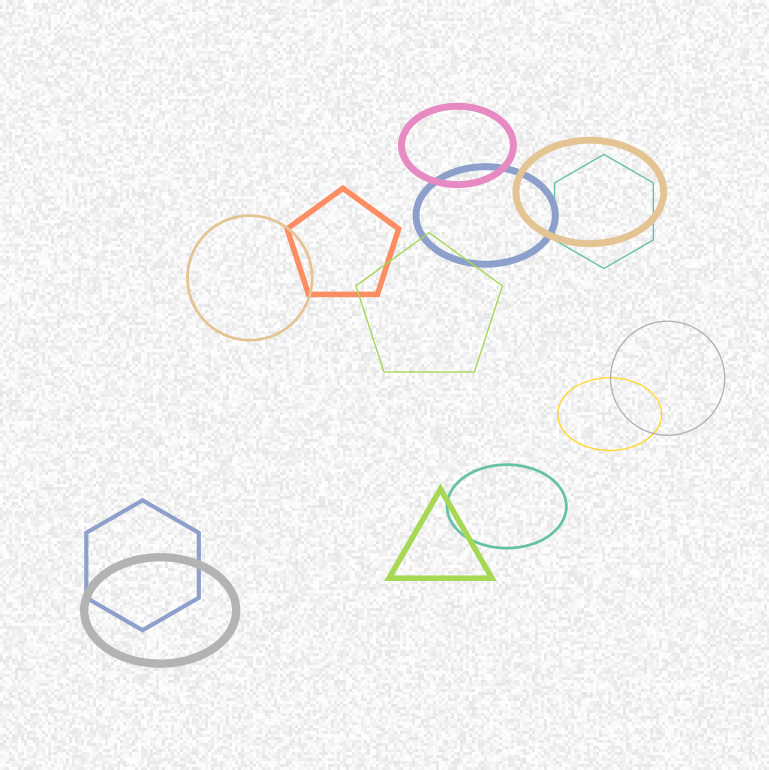[{"shape": "hexagon", "thickness": 0.5, "radius": 0.37, "center": [0.784, 0.725]}, {"shape": "oval", "thickness": 1, "radius": 0.39, "center": [0.658, 0.342]}, {"shape": "pentagon", "thickness": 2, "radius": 0.38, "center": [0.445, 0.679]}, {"shape": "oval", "thickness": 2.5, "radius": 0.45, "center": [0.631, 0.72]}, {"shape": "hexagon", "thickness": 1.5, "radius": 0.42, "center": [0.185, 0.266]}, {"shape": "oval", "thickness": 2.5, "radius": 0.36, "center": [0.594, 0.811]}, {"shape": "pentagon", "thickness": 0.5, "radius": 0.5, "center": [0.557, 0.598]}, {"shape": "triangle", "thickness": 2, "radius": 0.39, "center": [0.572, 0.288]}, {"shape": "oval", "thickness": 0.5, "radius": 0.34, "center": [0.792, 0.462]}, {"shape": "circle", "thickness": 1, "radius": 0.4, "center": [0.324, 0.639]}, {"shape": "oval", "thickness": 2.5, "radius": 0.48, "center": [0.766, 0.751]}, {"shape": "oval", "thickness": 3, "radius": 0.49, "center": [0.208, 0.207]}, {"shape": "circle", "thickness": 0.5, "radius": 0.37, "center": [0.867, 0.509]}]